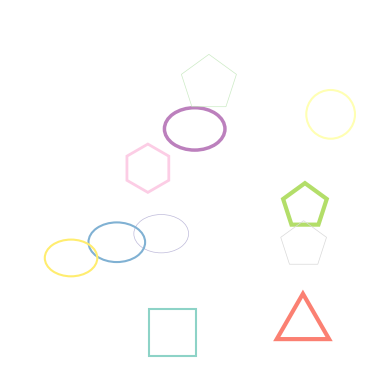[{"shape": "square", "thickness": 1.5, "radius": 0.31, "center": [0.448, 0.136]}, {"shape": "circle", "thickness": 1.5, "radius": 0.32, "center": [0.859, 0.703]}, {"shape": "oval", "thickness": 0.5, "radius": 0.36, "center": [0.419, 0.393]}, {"shape": "triangle", "thickness": 3, "radius": 0.39, "center": [0.787, 0.158]}, {"shape": "oval", "thickness": 1.5, "radius": 0.37, "center": [0.303, 0.371]}, {"shape": "pentagon", "thickness": 3, "radius": 0.3, "center": [0.792, 0.465]}, {"shape": "hexagon", "thickness": 2, "radius": 0.31, "center": [0.384, 0.563]}, {"shape": "pentagon", "thickness": 0.5, "radius": 0.31, "center": [0.789, 0.364]}, {"shape": "oval", "thickness": 2.5, "radius": 0.39, "center": [0.506, 0.665]}, {"shape": "pentagon", "thickness": 0.5, "radius": 0.38, "center": [0.543, 0.784]}, {"shape": "oval", "thickness": 1.5, "radius": 0.34, "center": [0.185, 0.33]}]